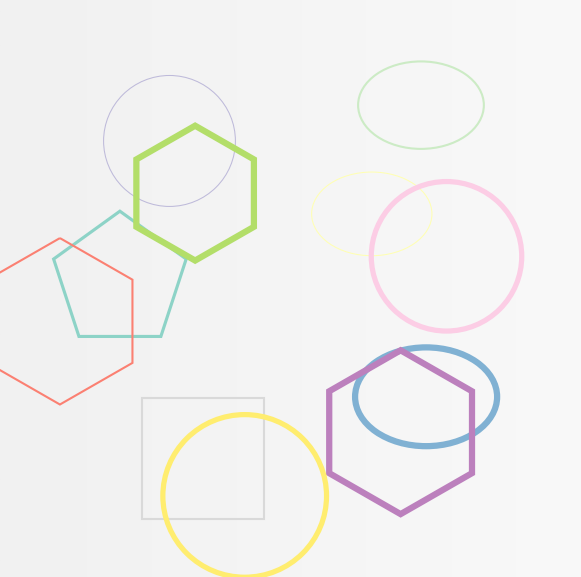[{"shape": "pentagon", "thickness": 1.5, "radius": 0.6, "center": [0.206, 0.514]}, {"shape": "oval", "thickness": 0.5, "radius": 0.52, "center": [0.64, 0.629]}, {"shape": "circle", "thickness": 0.5, "radius": 0.57, "center": [0.292, 0.755]}, {"shape": "hexagon", "thickness": 1, "radius": 0.72, "center": [0.103, 0.443]}, {"shape": "oval", "thickness": 3, "radius": 0.61, "center": [0.733, 0.312]}, {"shape": "hexagon", "thickness": 3, "radius": 0.58, "center": [0.336, 0.665]}, {"shape": "circle", "thickness": 2.5, "radius": 0.65, "center": [0.768, 0.555]}, {"shape": "square", "thickness": 1, "radius": 0.52, "center": [0.35, 0.205]}, {"shape": "hexagon", "thickness": 3, "radius": 0.71, "center": [0.689, 0.251]}, {"shape": "oval", "thickness": 1, "radius": 0.54, "center": [0.724, 0.817]}, {"shape": "circle", "thickness": 2.5, "radius": 0.7, "center": [0.421, 0.14]}]